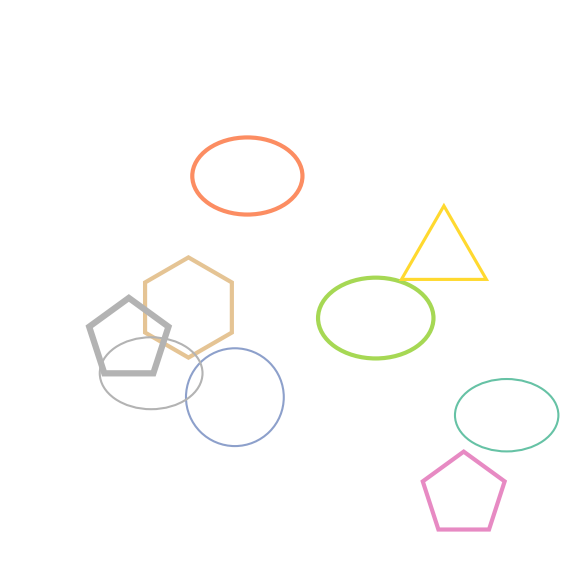[{"shape": "oval", "thickness": 1, "radius": 0.45, "center": [0.877, 0.28]}, {"shape": "oval", "thickness": 2, "radius": 0.48, "center": [0.428, 0.694]}, {"shape": "circle", "thickness": 1, "radius": 0.42, "center": [0.407, 0.311]}, {"shape": "pentagon", "thickness": 2, "radius": 0.37, "center": [0.803, 0.143]}, {"shape": "oval", "thickness": 2, "radius": 0.5, "center": [0.651, 0.448]}, {"shape": "triangle", "thickness": 1.5, "radius": 0.42, "center": [0.769, 0.558]}, {"shape": "hexagon", "thickness": 2, "radius": 0.43, "center": [0.326, 0.467]}, {"shape": "oval", "thickness": 1, "radius": 0.44, "center": [0.262, 0.353]}, {"shape": "pentagon", "thickness": 3, "radius": 0.36, "center": [0.223, 0.411]}]